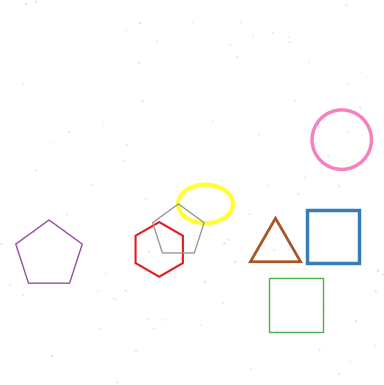[{"shape": "hexagon", "thickness": 1.5, "radius": 0.35, "center": [0.414, 0.352]}, {"shape": "square", "thickness": 2.5, "radius": 0.34, "center": [0.865, 0.385]}, {"shape": "square", "thickness": 1, "radius": 0.35, "center": [0.77, 0.208]}, {"shape": "pentagon", "thickness": 1, "radius": 0.45, "center": [0.127, 0.338]}, {"shape": "oval", "thickness": 3, "radius": 0.36, "center": [0.534, 0.47]}, {"shape": "triangle", "thickness": 2, "radius": 0.38, "center": [0.716, 0.358]}, {"shape": "circle", "thickness": 2.5, "radius": 0.39, "center": [0.888, 0.637]}, {"shape": "pentagon", "thickness": 1, "radius": 0.35, "center": [0.463, 0.4]}]